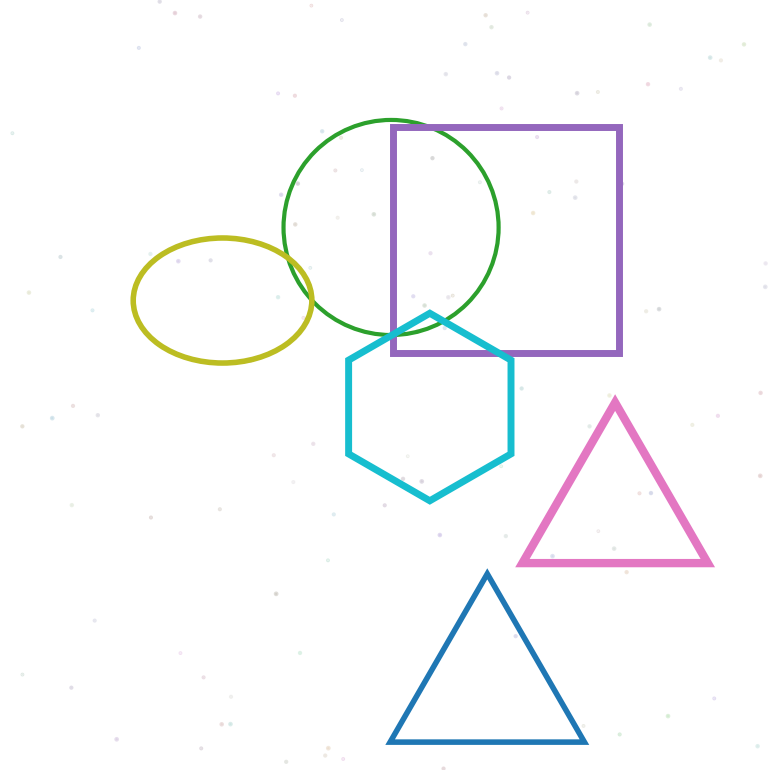[{"shape": "triangle", "thickness": 2, "radius": 0.73, "center": [0.633, 0.109]}, {"shape": "circle", "thickness": 1.5, "radius": 0.7, "center": [0.508, 0.705]}, {"shape": "square", "thickness": 2.5, "radius": 0.73, "center": [0.657, 0.688]}, {"shape": "triangle", "thickness": 3, "radius": 0.69, "center": [0.799, 0.338]}, {"shape": "oval", "thickness": 2, "radius": 0.58, "center": [0.289, 0.61]}, {"shape": "hexagon", "thickness": 2.5, "radius": 0.61, "center": [0.558, 0.471]}]